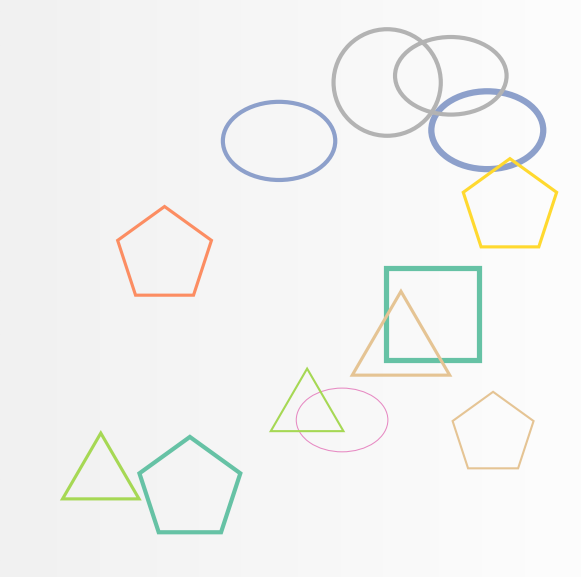[{"shape": "square", "thickness": 2.5, "radius": 0.4, "center": [0.744, 0.456]}, {"shape": "pentagon", "thickness": 2, "radius": 0.46, "center": [0.327, 0.151]}, {"shape": "pentagon", "thickness": 1.5, "radius": 0.42, "center": [0.283, 0.557]}, {"shape": "oval", "thickness": 3, "radius": 0.48, "center": [0.838, 0.774]}, {"shape": "oval", "thickness": 2, "radius": 0.48, "center": [0.48, 0.755]}, {"shape": "oval", "thickness": 0.5, "radius": 0.39, "center": [0.589, 0.272]}, {"shape": "triangle", "thickness": 1.5, "radius": 0.38, "center": [0.173, 0.173]}, {"shape": "triangle", "thickness": 1, "radius": 0.36, "center": [0.528, 0.289]}, {"shape": "pentagon", "thickness": 1.5, "radius": 0.42, "center": [0.877, 0.64]}, {"shape": "triangle", "thickness": 1.5, "radius": 0.48, "center": [0.69, 0.398]}, {"shape": "pentagon", "thickness": 1, "radius": 0.37, "center": [0.848, 0.247]}, {"shape": "oval", "thickness": 2, "radius": 0.48, "center": [0.776, 0.868]}, {"shape": "circle", "thickness": 2, "radius": 0.46, "center": [0.666, 0.856]}]